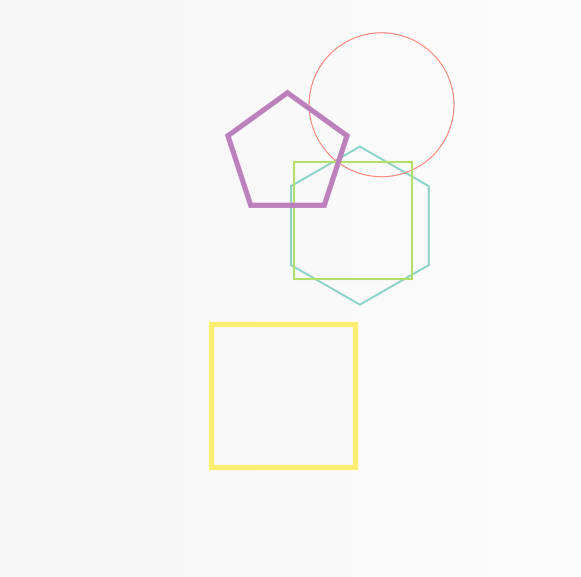[{"shape": "hexagon", "thickness": 1, "radius": 0.68, "center": [0.619, 0.608]}, {"shape": "circle", "thickness": 0.5, "radius": 0.62, "center": [0.656, 0.818]}, {"shape": "square", "thickness": 1, "radius": 0.51, "center": [0.607, 0.617]}, {"shape": "pentagon", "thickness": 2.5, "radius": 0.54, "center": [0.495, 0.731]}, {"shape": "square", "thickness": 2.5, "radius": 0.62, "center": [0.487, 0.315]}]